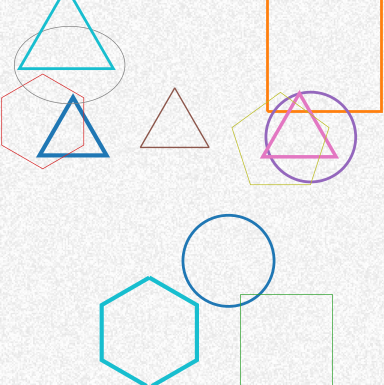[{"shape": "circle", "thickness": 2, "radius": 0.59, "center": [0.594, 0.322]}, {"shape": "triangle", "thickness": 3, "radius": 0.5, "center": [0.19, 0.647]}, {"shape": "square", "thickness": 2, "radius": 0.74, "center": [0.841, 0.861]}, {"shape": "square", "thickness": 0.5, "radius": 0.6, "center": [0.743, 0.118]}, {"shape": "hexagon", "thickness": 0.5, "radius": 0.62, "center": [0.111, 0.685]}, {"shape": "circle", "thickness": 2, "radius": 0.58, "center": [0.807, 0.644]}, {"shape": "triangle", "thickness": 1, "radius": 0.52, "center": [0.454, 0.669]}, {"shape": "triangle", "thickness": 2.5, "radius": 0.55, "center": [0.778, 0.648]}, {"shape": "oval", "thickness": 0.5, "radius": 0.72, "center": [0.181, 0.831]}, {"shape": "pentagon", "thickness": 0.5, "radius": 0.66, "center": [0.729, 0.628]}, {"shape": "triangle", "thickness": 2, "radius": 0.7, "center": [0.172, 0.892]}, {"shape": "hexagon", "thickness": 3, "radius": 0.71, "center": [0.388, 0.136]}]